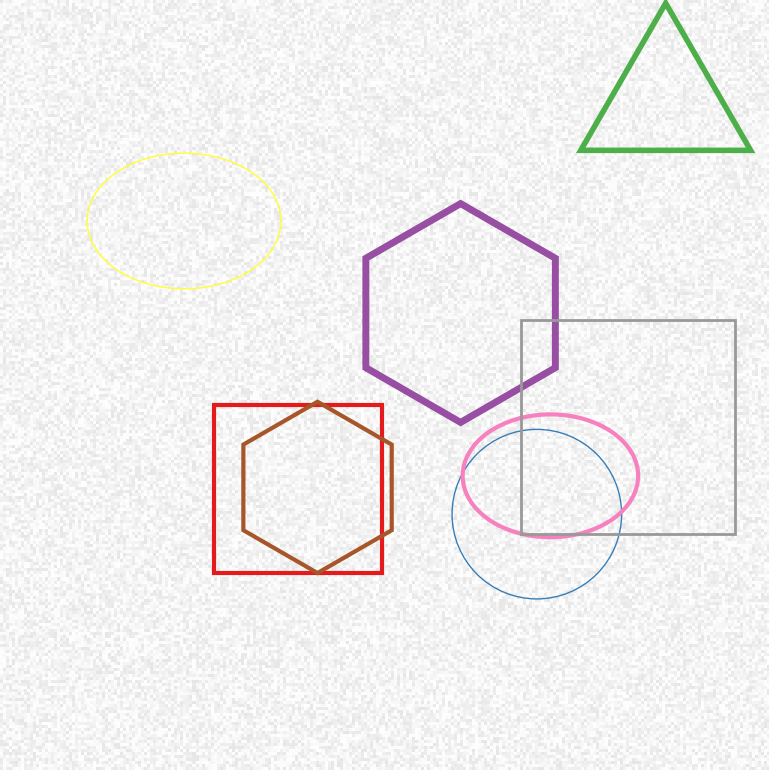[{"shape": "square", "thickness": 1.5, "radius": 0.55, "center": [0.387, 0.365]}, {"shape": "circle", "thickness": 0.5, "radius": 0.55, "center": [0.697, 0.332]}, {"shape": "triangle", "thickness": 2, "radius": 0.64, "center": [0.865, 0.868]}, {"shape": "hexagon", "thickness": 2.5, "radius": 0.71, "center": [0.598, 0.594]}, {"shape": "oval", "thickness": 0.5, "radius": 0.63, "center": [0.239, 0.713]}, {"shape": "hexagon", "thickness": 1.5, "radius": 0.56, "center": [0.412, 0.367]}, {"shape": "oval", "thickness": 1.5, "radius": 0.57, "center": [0.715, 0.382]}, {"shape": "square", "thickness": 1, "radius": 0.7, "center": [0.815, 0.446]}]